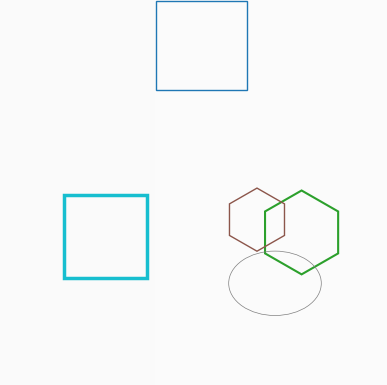[{"shape": "square", "thickness": 1, "radius": 0.58, "center": [0.52, 0.882]}, {"shape": "hexagon", "thickness": 1.5, "radius": 0.54, "center": [0.778, 0.396]}, {"shape": "hexagon", "thickness": 1, "radius": 0.41, "center": [0.663, 0.429]}, {"shape": "oval", "thickness": 0.5, "radius": 0.6, "center": [0.71, 0.264]}, {"shape": "square", "thickness": 2.5, "radius": 0.54, "center": [0.272, 0.385]}]